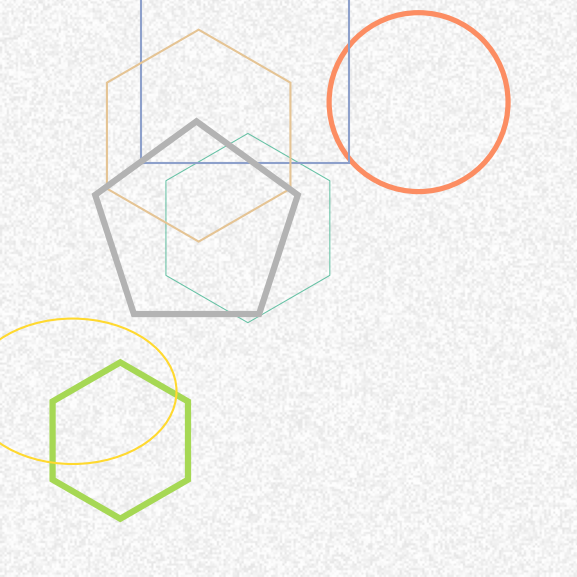[{"shape": "hexagon", "thickness": 0.5, "radius": 0.82, "center": [0.429, 0.604]}, {"shape": "circle", "thickness": 2.5, "radius": 0.77, "center": [0.725, 0.822]}, {"shape": "square", "thickness": 1, "radius": 0.9, "center": [0.424, 0.897]}, {"shape": "hexagon", "thickness": 3, "radius": 0.68, "center": [0.208, 0.236]}, {"shape": "oval", "thickness": 1, "radius": 0.9, "center": [0.126, 0.322]}, {"shape": "hexagon", "thickness": 1, "radius": 0.92, "center": [0.344, 0.764]}, {"shape": "pentagon", "thickness": 3, "radius": 0.92, "center": [0.34, 0.605]}]